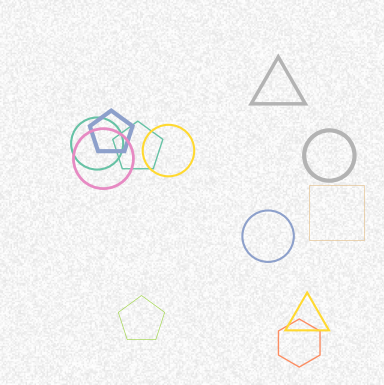[{"shape": "circle", "thickness": 1.5, "radius": 0.34, "center": [0.252, 0.627]}, {"shape": "pentagon", "thickness": 1, "radius": 0.34, "center": [0.358, 0.617]}, {"shape": "hexagon", "thickness": 1, "radius": 0.31, "center": [0.777, 0.109]}, {"shape": "circle", "thickness": 1.5, "radius": 0.33, "center": [0.696, 0.387]}, {"shape": "pentagon", "thickness": 3, "radius": 0.29, "center": [0.289, 0.654]}, {"shape": "circle", "thickness": 2, "radius": 0.39, "center": [0.269, 0.588]}, {"shape": "pentagon", "thickness": 0.5, "radius": 0.32, "center": [0.368, 0.169]}, {"shape": "circle", "thickness": 1.5, "radius": 0.33, "center": [0.438, 0.609]}, {"shape": "triangle", "thickness": 1.5, "radius": 0.33, "center": [0.798, 0.175]}, {"shape": "square", "thickness": 0.5, "radius": 0.35, "center": [0.874, 0.448]}, {"shape": "triangle", "thickness": 2.5, "radius": 0.41, "center": [0.723, 0.771]}, {"shape": "circle", "thickness": 3, "radius": 0.33, "center": [0.855, 0.596]}]